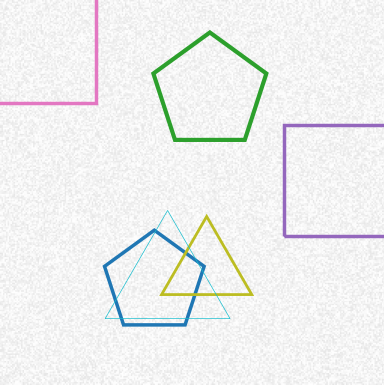[{"shape": "pentagon", "thickness": 2.5, "radius": 0.68, "center": [0.401, 0.266]}, {"shape": "pentagon", "thickness": 3, "radius": 0.77, "center": [0.545, 0.761]}, {"shape": "square", "thickness": 2.5, "radius": 0.73, "center": [0.882, 0.531]}, {"shape": "square", "thickness": 2.5, "radius": 0.71, "center": [0.107, 0.875]}, {"shape": "triangle", "thickness": 2, "radius": 0.68, "center": [0.537, 0.302]}, {"shape": "triangle", "thickness": 0.5, "radius": 0.94, "center": [0.435, 0.266]}]